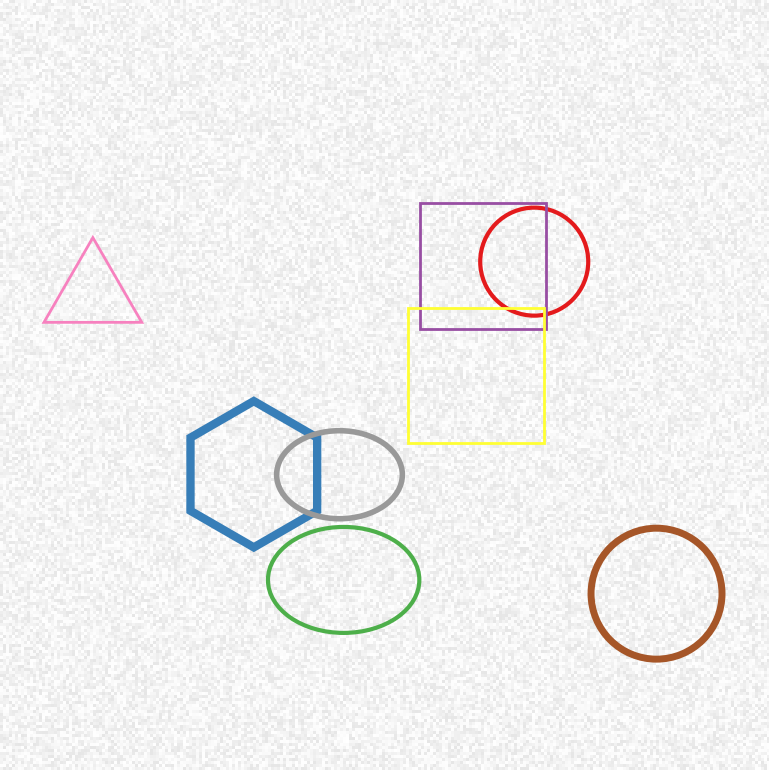[{"shape": "circle", "thickness": 1.5, "radius": 0.35, "center": [0.694, 0.66]}, {"shape": "hexagon", "thickness": 3, "radius": 0.47, "center": [0.33, 0.384]}, {"shape": "oval", "thickness": 1.5, "radius": 0.49, "center": [0.446, 0.247]}, {"shape": "square", "thickness": 1, "radius": 0.41, "center": [0.627, 0.654]}, {"shape": "square", "thickness": 1, "radius": 0.44, "center": [0.618, 0.512]}, {"shape": "circle", "thickness": 2.5, "radius": 0.43, "center": [0.853, 0.229]}, {"shape": "triangle", "thickness": 1, "radius": 0.37, "center": [0.121, 0.618]}, {"shape": "oval", "thickness": 2, "radius": 0.41, "center": [0.441, 0.383]}]